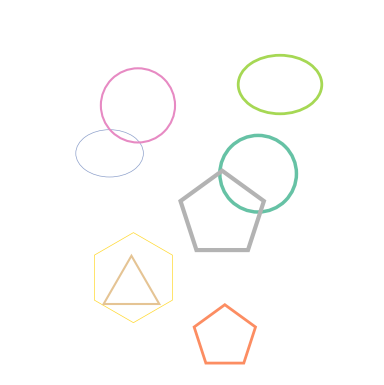[{"shape": "circle", "thickness": 2.5, "radius": 0.5, "center": [0.671, 0.549]}, {"shape": "pentagon", "thickness": 2, "radius": 0.42, "center": [0.584, 0.125]}, {"shape": "oval", "thickness": 0.5, "radius": 0.44, "center": [0.285, 0.602]}, {"shape": "circle", "thickness": 1.5, "radius": 0.48, "center": [0.358, 0.726]}, {"shape": "oval", "thickness": 2, "radius": 0.54, "center": [0.727, 0.78]}, {"shape": "hexagon", "thickness": 0.5, "radius": 0.58, "center": [0.347, 0.279]}, {"shape": "triangle", "thickness": 1.5, "radius": 0.42, "center": [0.341, 0.252]}, {"shape": "pentagon", "thickness": 3, "radius": 0.57, "center": [0.577, 0.443]}]